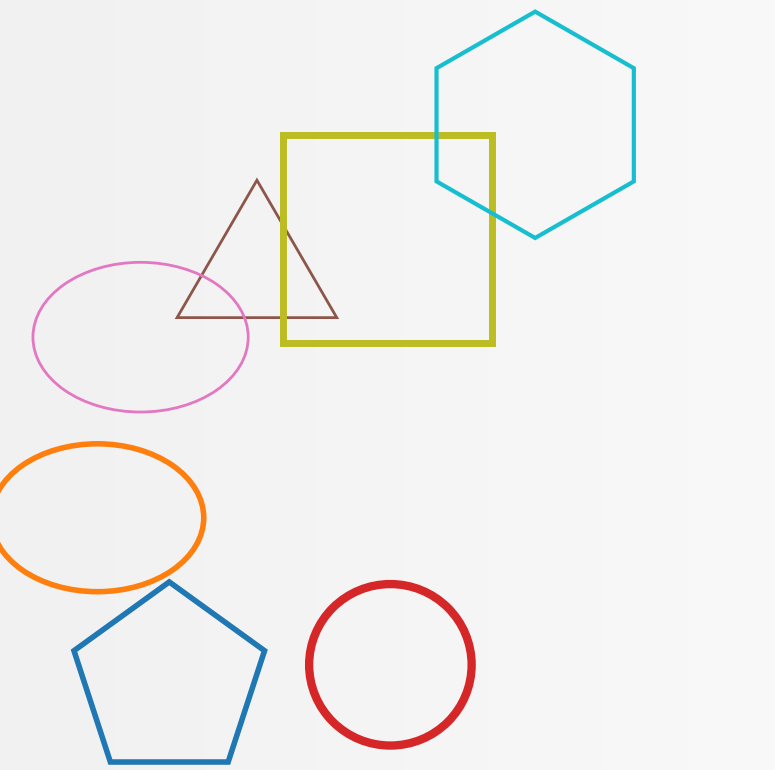[{"shape": "pentagon", "thickness": 2, "radius": 0.65, "center": [0.218, 0.115]}, {"shape": "oval", "thickness": 2, "radius": 0.69, "center": [0.126, 0.328]}, {"shape": "circle", "thickness": 3, "radius": 0.52, "center": [0.504, 0.137]}, {"shape": "triangle", "thickness": 1, "radius": 0.59, "center": [0.332, 0.647]}, {"shape": "oval", "thickness": 1, "radius": 0.69, "center": [0.181, 0.562]}, {"shape": "square", "thickness": 2.5, "radius": 0.68, "center": [0.5, 0.69]}, {"shape": "hexagon", "thickness": 1.5, "radius": 0.73, "center": [0.691, 0.838]}]